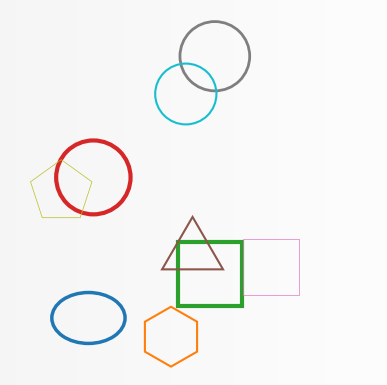[{"shape": "oval", "thickness": 2.5, "radius": 0.47, "center": [0.228, 0.174]}, {"shape": "hexagon", "thickness": 1.5, "radius": 0.39, "center": [0.441, 0.125]}, {"shape": "square", "thickness": 3, "radius": 0.42, "center": [0.542, 0.288]}, {"shape": "circle", "thickness": 3, "radius": 0.48, "center": [0.241, 0.539]}, {"shape": "triangle", "thickness": 1.5, "radius": 0.45, "center": [0.497, 0.346]}, {"shape": "square", "thickness": 0.5, "radius": 0.37, "center": [0.699, 0.307]}, {"shape": "circle", "thickness": 2, "radius": 0.45, "center": [0.554, 0.854]}, {"shape": "pentagon", "thickness": 0.5, "radius": 0.42, "center": [0.158, 0.502]}, {"shape": "circle", "thickness": 1.5, "radius": 0.4, "center": [0.48, 0.756]}]